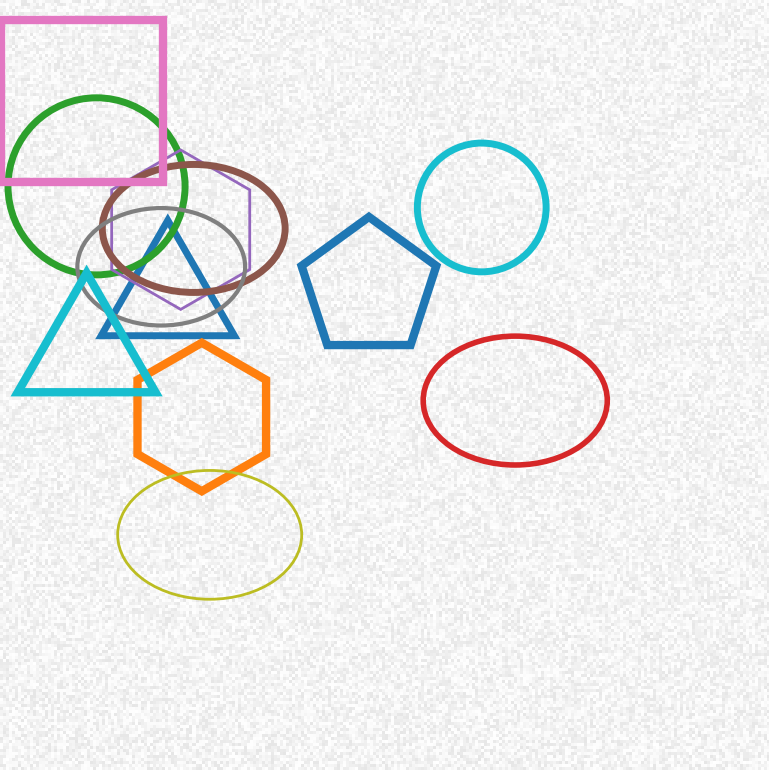[{"shape": "pentagon", "thickness": 3, "radius": 0.46, "center": [0.479, 0.626]}, {"shape": "triangle", "thickness": 2.5, "radius": 0.5, "center": [0.218, 0.614]}, {"shape": "hexagon", "thickness": 3, "radius": 0.48, "center": [0.262, 0.458]}, {"shape": "circle", "thickness": 2.5, "radius": 0.57, "center": [0.125, 0.758]}, {"shape": "oval", "thickness": 2, "radius": 0.6, "center": [0.669, 0.48]}, {"shape": "hexagon", "thickness": 1, "radius": 0.52, "center": [0.235, 0.702]}, {"shape": "oval", "thickness": 2.5, "radius": 0.59, "center": [0.252, 0.703]}, {"shape": "square", "thickness": 3, "radius": 0.53, "center": [0.107, 0.868]}, {"shape": "oval", "thickness": 1.5, "radius": 0.54, "center": [0.209, 0.654]}, {"shape": "oval", "thickness": 1, "radius": 0.6, "center": [0.272, 0.305]}, {"shape": "circle", "thickness": 2.5, "radius": 0.42, "center": [0.626, 0.731]}, {"shape": "triangle", "thickness": 3, "radius": 0.52, "center": [0.112, 0.542]}]